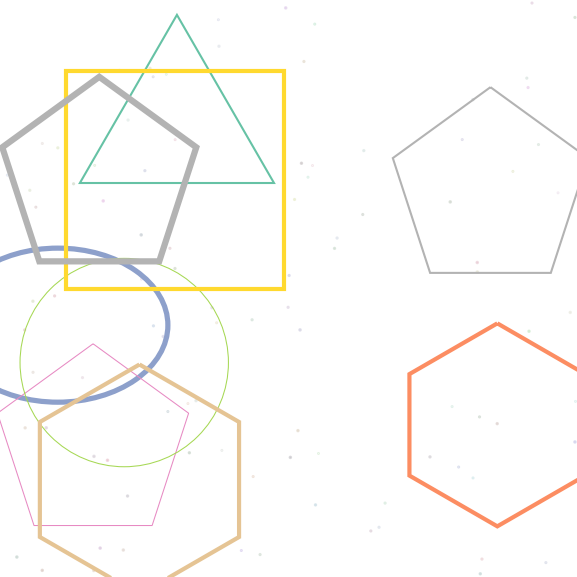[{"shape": "triangle", "thickness": 1, "radius": 0.97, "center": [0.306, 0.779]}, {"shape": "hexagon", "thickness": 2, "radius": 0.88, "center": [0.861, 0.263]}, {"shape": "oval", "thickness": 2.5, "radius": 0.95, "center": [0.1, 0.436]}, {"shape": "pentagon", "thickness": 0.5, "radius": 0.87, "center": [0.161, 0.23]}, {"shape": "circle", "thickness": 0.5, "radius": 0.9, "center": [0.215, 0.371]}, {"shape": "square", "thickness": 2, "radius": 0.94, "center": [0.303, 0.688]}, {"shape": "hexagon", "thickness": 2, "radius": 1.0, "center": [0.241, 0.169]}, {"shape": "pentagon", "thickness": 3, "radius": 0.88, "center": [0.172, 0.689]}, {"shape": "pentagon", "thickness": 1, "radius": 0.89, "center": [0.849, 0.67]}]